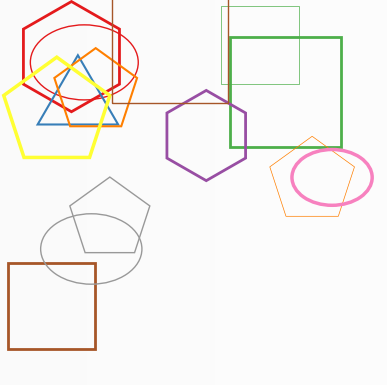[{"shape": "oval", "thickness": 1, "radius": 0.7, "center": [0.218, 0.838]}, {"shape": "hexagon", "thickness": 2, "radius": 0.72, "center": [0.184, 0.853]}, {"shape": "triangle", "thickness": 1.5, "radius": 0.6, "center": [0.201, 0.737]}, {"shape": "square", "thickness": 0.5, "radius": 0.51, "center": [0.671, 0.884]}, {"shape": "square", "thickness": 2, "radius": 0.72, "center": [0.737, 0.762]}, {"shape": "hexagon", "thickness": 2, "radius": 0.59, "center": [0.532, 0.648]}, {"shape": "pentagon", "thickness": 0.5, "radius": 0.57, "center": [0.806, 0.531]}, {"shape": "pentagon", "thickness": 1.5, "radius": 0.56, "center": [0.247, 0.763]}, {"shape": "pentagon", "thickness": 2.5, "radius": 0.72, "center": [0.147, 0.708]}, {"shape": "square", "thickness": 1, "radius": 0.75, "center": [0.438, 0.881]}, {"shape": "square", "thickness": 2, "radius": 0.56, "center": [0.133, 0.205]}, {"shape": "oval", "thickness": 2.5, "radius": 0.52, "center": [0.857, 0.539]}, {"shape": "pentagon", "thickness": 1, "radius": 0.54, "center": [0.283, 0.432]}, {"shape": "oval", "thickness": 1, "radius": 0.65, "center": [0.236, 0.353]}]